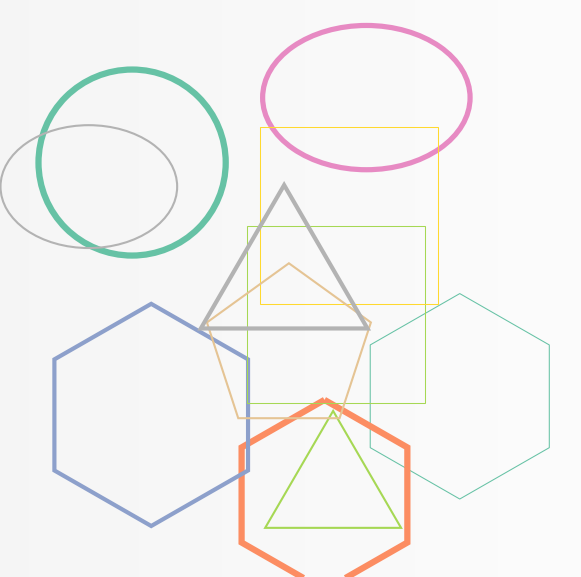[{"shape": "circle", "thickness": 3, "radius": 0.81, "center": [0.227, 0.718]}, {"shape": "hexagon", "thickness": 0.5, "radius": 0.89, "center": [0.791, 0.313]}, {"shape": "hexagon", "thickness": 3, "radius": 0.82, "center": [0.558, 0.142]}, {"shape": "hexagon", "thickness": 2, "radius": 0.96, "center": [0.26, 0.281]}, {"shape": "oval", "thickness": 2.5, "radius": 0.89, "center": [0.63, 0.83]}, {"shape": "square", "thickness": 0.5, "radius": 0.77, "center": [0.578, 0.455]}, {"shape": "triangle", "thickness": 1, "radius": 0.67, "center": [0.573, 0.153]}, {"shape": "square", "thickness": 0.5, "radius": 0.77, "center": [0.6, 0.626]}, {"shape": "pentagon", "thickness": 1, "radius": 0.74, "center": [0.497, 0.395]}, {"shape": "triangle", "thickness": 2, "radius": 0.83, "center": [0.489, 0.513]}, {"shape": "oval", "thickness": 1, "radius": 0.76, "center": [0.153, 0.676]}]